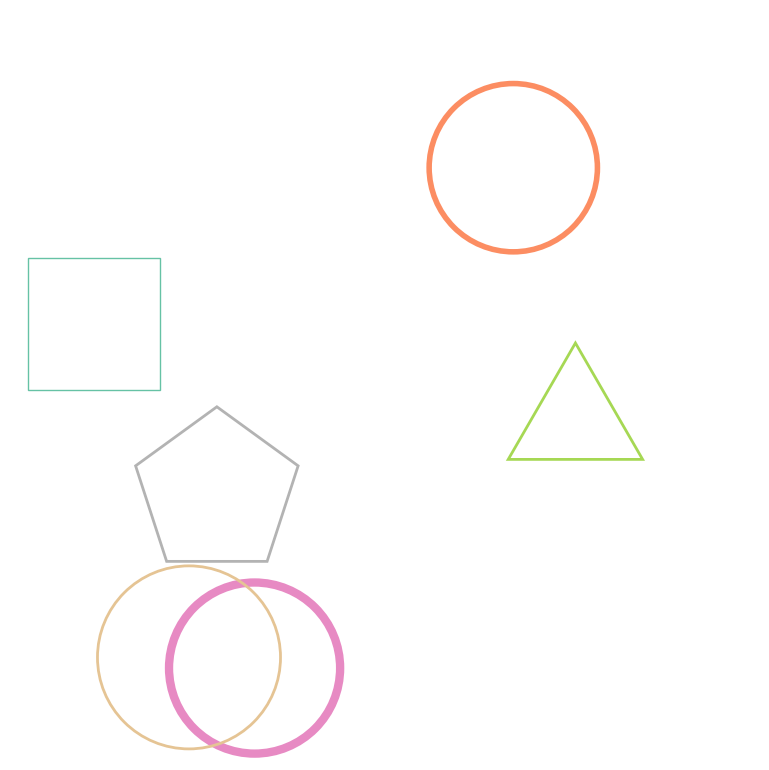[{"shape": "square", "thickness": 0.5, "radius": 0.43, "center": [0.122, 0.58]}, {"shape": "circle", "thickness": 2, "radius": 0.55, "center": [0.667, 0.782]}, {"shape": "circle", "thickness": 3, "radius": 0.56, "center": [0.331, 0.132]}, {"shape": "triangle", "thickness": 1, "radius": 0.5, "center": [0.747, 0.454]}, {"shape": "circle", "thickness": 1, "radius": 0.59, "center": [0.245, 0.146]}, {"shape": "pentagon", "thickness": 1, "radius": 0.55, "center": [0.282, 0.361]}]